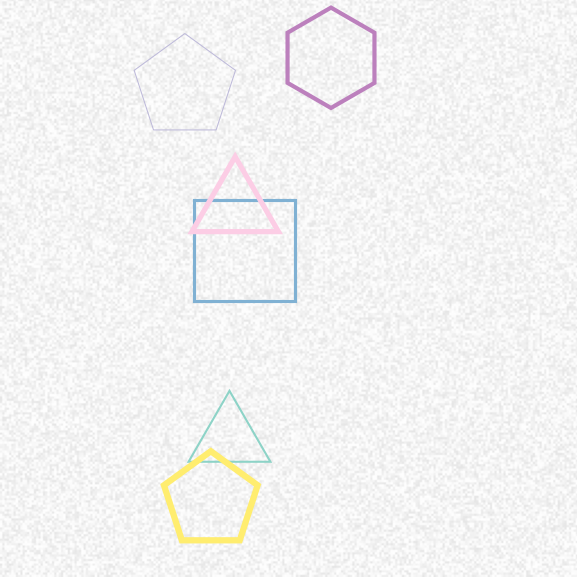[{"shape": "triangle", "thickness": 1, "radius": 0.41, "center": [0.397, 0.24]}, {"shape": "pentagon", "thickness": 0.5, "radius": 0.46, "center": [0.32, 0.849]}, {"shape": "square", "thickness": 1.5, "radius": 0.44, "center": [0.423, 0.566]}, {"shape": "triangle", "thickness": 2.5, "radius": 0.43, "center": [0.407, 0.641]}, {"shape": "hexagon", "thickness": 2, "radius": 0.43, "center": [0.573, 0.899]}, {"shape": "pentagon", "thickness": 3, "radius": 0.43, "center": [0.365, 0.133]}]